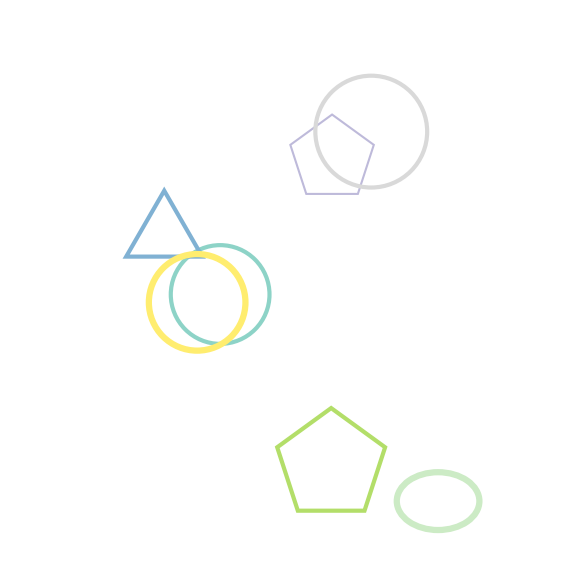[{"shape": "circle", "thickness": 2, "radius": 0.43, "center": [0.381, 0.489]}, {"shape": "pentagon", "thickness": 1, "radius": 0.38, "center": [0.575, 0.725]}, {"shape": "triangle", "thickness": 2, "radius": 0.38, "center": [0.284, 0.593]}, {"shape": "pentagon", "thickness": 2, "radius": 0.49, "center": [0.573, 0.194]}, {"shape": "circle", "thickness": 2, "radius": 0.48, "center": [0.643, 0.771]}, {"shape": "oval", "thickness": 3, "radius": 0.36, "center": [0.759, 0.131]}, {"shape": "circle", "thickness": 3, "radius": 0.42, "center": [0.341, 0.476]}]